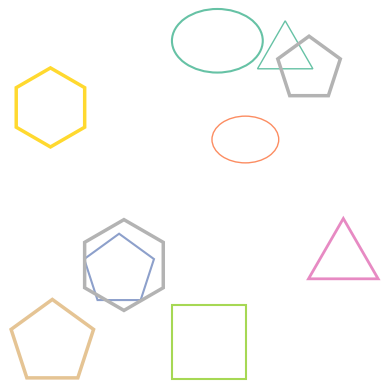[{"shape": "triangle", "thickness": 1, "radius": 0.42, "center": [0.741, 0.863]}, {"shape": "oval", "thickness": 1.5, "radius": 0.59, "center": [0.565, 0.894]}, {"shape": "oval", "thickness": 1, "radius": 0.43, "center": [0.637, 0.638]}, {"shape": "pentagon", "thickness": 1.5, "radius": 0.48, "center": [0.309, 0.298]}, {"shape": "triangle", "thickness": 2, "radius": 0.52, "center": [0.892, 0.328]}, {"shape": "square", "thickness": 1.5, "radius": 0.48, "center": [0.543, 0.111]}, {"shape": "hexagon", "thickness": 2.5, "radius": 0.51, "center": [0.131, 0.721]}, {"shape": "pentagon", "thickness": 2.5, "radius": 0.56, "center": [0.136, 0.11]}, {"shape": "hexagon", "thickness": 2.5, "radius": 0.59, "center": [0.322, 0.312]}, {"shape": "pentagon", "thickness": 2.5, "radius": 0.43, "center": [0.803, 0.821]}]